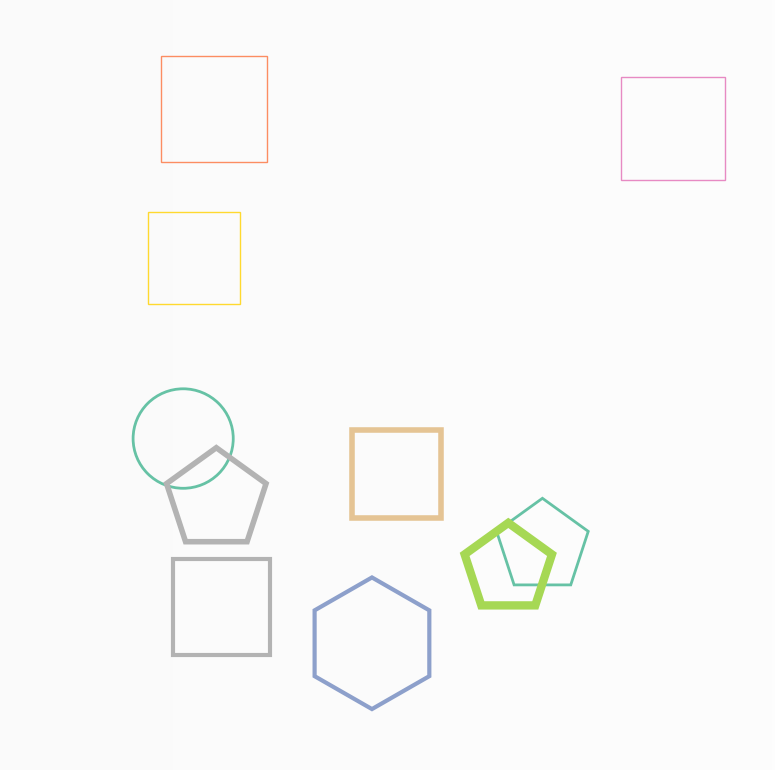[{"shape": "pentagon", "thickness": 1, "radius": 0.31, "center": [0.7, 0.291]}, {"shape": "circle", "thickness": 1, "radius": 0.32, "center": [0.236, 0.43]}, {"shape": "square", "thickness": 0.5, "radius": 0.34, "center": [0.276, 0.858]}, {"shape": "hexagon", "thickness": 1.5, "radius": 0.43, "center": [0.48, 0.165]}, {"shape": "square", "thickness": 0.5, "radius": 0.33, "center": [0.868, 0.833]}, {"shape": "pentagon", "thickness": 3, "radius": 0.3, "center": [0.656, 0.262]}, {"shape": "square", "thickness": 0.5, "radius": 0.3, "center": [0.251, 0.665]}, {"shape": "square", "thickness": 2, "radius": 0.29, "center": [0.512, 0.385]}, {"shape": "pentagon", "thickness": 2, "radius": 0.34, "center": [0.279, 0.351]}, {"shape": "square", "thickness": 1.5, "radius": 0.31, "center": [0.286, 0.211]}]